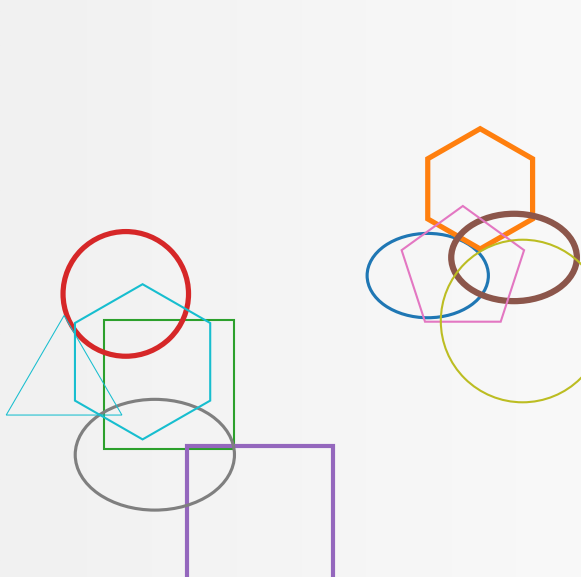[{"shape": "oval", "thickness": 1.5, "radius": 0.52, "center": [0.736, 0.522]}, {"shape": "hexagon", "thickness": 2.5, "radius": 0.52, "center": [0.826, 0.672]}, {"shape": "square", "thickness": 1, "radius": 0.56, "center": [0.291, 0.334]}, {"shape": "circle", "thickness": 2.5, "radius": 0.54, "center": [0.216, 0.49]}, {"shape": "square", "thickness": 2, "radius": 0.63, "center": [0.447, 0.102]}, {"shape": "oval", "thickness": 3, "radius": 0.54, "center": [0.884, 0.553]}, {"shape": "pentagon", "thickness": 1, "radius": 0.55, "center": [0.796, 0.532]}, {"shape": "oval", "thickness": 1.5, "radius": 0.68, "center": [0.266, 0.212]}, {"shape": "circle", "thickness": 1, "radius": 0.7, "center": [0.899, 0.443]}, {"shape": "triangle", "thickness": 0.5, "radius": 0.57, "center": [0.11, 0.338]}, {"shape": "hexagon", "thickness": 1, "radius": 0.67, "center": [0.245, 0.373]}]